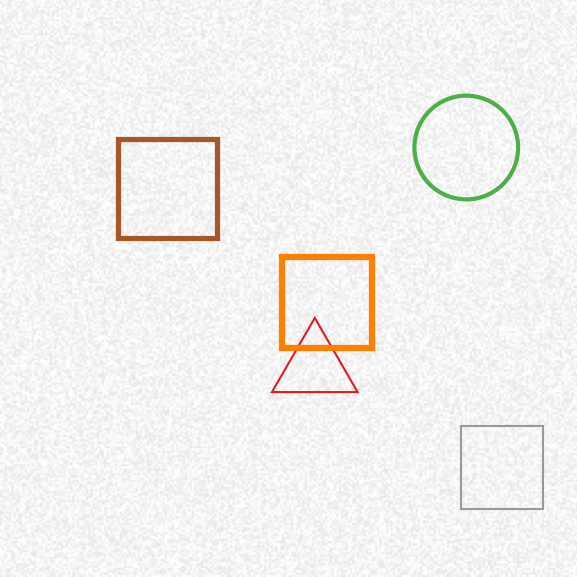[{"shape": "triangle", "thickness": 1, "radius": 0.43, "center": [0.545, 0.363]}, {"shape": "circle", "thickness": 2, "radius": 0.45, "center": [0.807, 0.744]}, {"shape": "square", "thickness": 3, "radius": 0.39, "center": [0.566, 0.475]}, {"shape": "square", "thickness": 2.5, "radius": 0.43, "center": [0.29, 0.673]}, {"shape": "square", "thickness": 1, "radius": 0.36, "center": [0.869, 0.189]}]